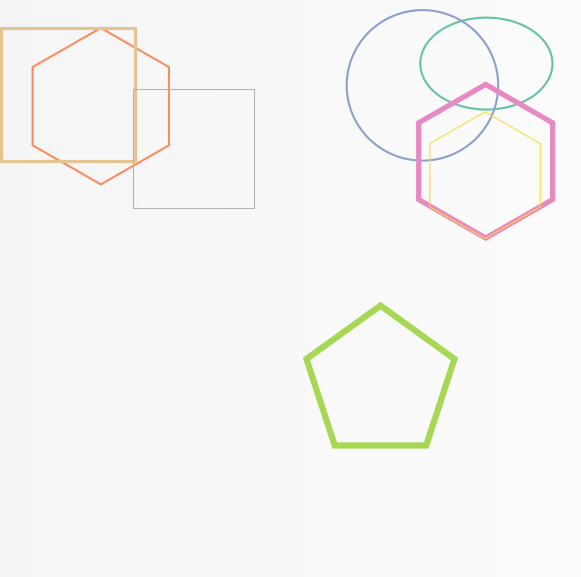[{"shape": "oval", "thickness": 1, "radius": 0.57, "center": [0.837, 0.889]}, {"shape": "hexagon", "thickness": 1, "radius": 0.68, "center": [0.173, 0.815]}, {"shape": "circle", "thickness": 1, "radius": 0.65, "center": [0.727, 0.851]}, {"shape": "hexagon", "thickness": 2.5, "radius": 0.66, "center": [0.835, 0.72]}, {"shape": "pentagon", "thickness": 3, "radius": 0.67, "center": [0.655, 0.336]}, {"shape": "hexagon", "thickness": 0.5, "radius": 0.55, "center": [0.834, 0.696]}, {"shape": "square", "thickness": 1.5, "radius": 0.58, "center": [0.117, 0.835]}, {"shape": "square", "thickness": 0.5, "radius": 0.52, "center": [0.333, 0.742]}]